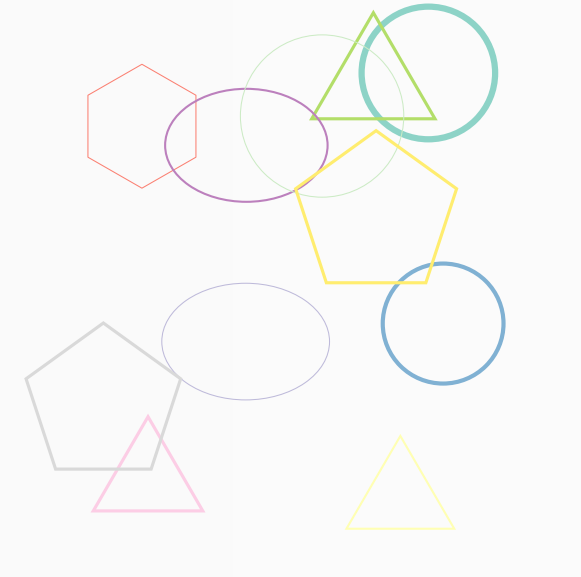[{"shape": "circle", "thickness": 3, "radius": 0.57, "center": [0.737, 0.873]}, {"shape": "triangle", "thickness": 1, "radius": 0.54, "center": [0.689, 0.137]}, {"shape": "oval", "thickness": 0.5, "radius": 0.72, "center": [0.423, 0.408]}, {"shape": "hexagon", "thickness": 0.5, "radius": 0.54, "center": [0.244, 0.781]}, {"shape": "circle", "thickness": 2, "radius": 0.52, "center": [0.762, 0.439]}, {"shape": "triangle", "thickness": 1.5, "radius": 0.61, "center": [0.642, 0.855]}, {"shape": "triangle", "thickness": 1.5, "radius": 0.54, "center": [0.255, 0.169]}, {"shape": "pentagon", "thickness": 1.5, "radius": 0.7, "center": [0.178, 0.3]}, {"shape": "oval", "thickness": 1, "radius": 0.7, "center": [0.424, 0.748]}, {"shape": "circle", "thickness": 0.5, "radius": 0.7, "center": [0.554, 0.798]}, {"shape": "pentagon", "thickness": 1.5, "radius": 0.73, "center": [0.647, 0.627]}]